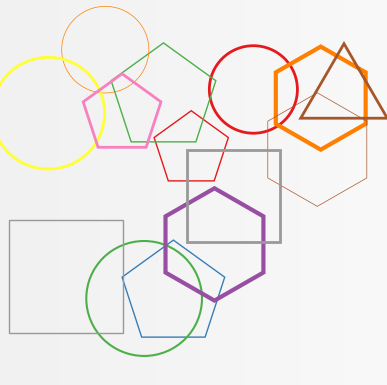[{"shape": "circle", "thickness": 2, "radius": 0.57, "center": [0.654, 0.768]}, {"shape": "pentagon", "thickness": 1, "radius": 0.5, "center": [0.494, 0.612]}, {"shape": "pentagon", "thickness": 1, "radius": 0.7, "center": [0.447, 0.237]}, {"shape": "pentagon", "thickness": 1, "radius": 0.71, "center": [0.422, 0.746]}, {"shape": "circle", "thickness": 1.5, "radius": 0.75, "center": [0.372, 0.225]}, {"shape": "hexagon", "thickness": 3, "radius": 0.73, "center": [0.553, 0.365]}, {"shape": "hexagon", "thickness": 3, "radius": 0.67, "center": [0.828, 0.745]}, {"shape": "circle", "thickness": 0.5, "radius": 0.56, "center": [0.272, 0.871]}, {"shape": "circle", "thickness": 2, "radius": 0.73, "center": [0.125, 0.706]}, {"shape": "hexagon", "thickness": 0.5, "radius": 0.74, "center": [0.819, 0.612]}, {"shape": "triangle", "thickness": 2, "radius": 0.65, "center": [0.888, 0.757]}, {"shape": "pentagon", "thickness": 2, "radius": 0.53, "center": [0.315, 0.703]}, {"shape": "square", "thickness": 1, "radius": 0.73, "center": [0.17, 0.282]}, {"shape": "square", "thickness": 2, "radius": 0.6, "center": [0.604, 0.491]}]